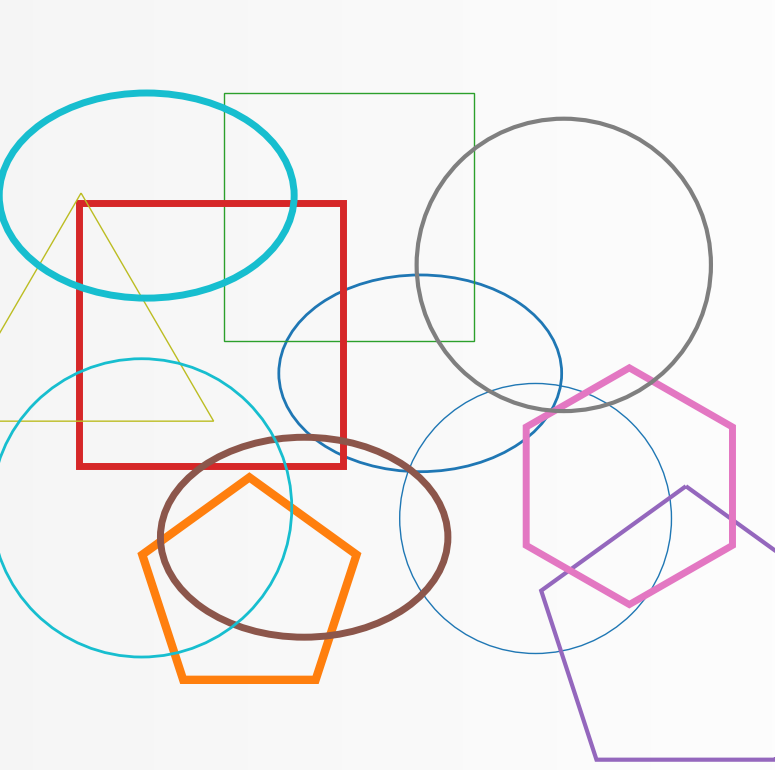[{"shape": "oval", "thickness": 1, "radius": 0.91, "center": [0.542, 0.515]}, {"shape": "circle", "thickness": 0.5, "radius": 0.88, "center": [0.691, 0.327]}, {"shape": "pentagon", "thickness": 3, "radius": 0.73, "center": [0.322, 0.235]}, {"shape": "square", "thickness": 0.5, "radius": 0.81, "center": [0.45, 0.719]}, {"shape": "square", "thickness": 2.5, "radius": 0.85, "center": [0.272, 0.566]}, {"shape": "pentagon", "thickness": 1.5, "radius": 0.98, "center": [0.885, 0.172]}, {"shape": "oval", "thickness": 2.5, "radius": 0.93, "center": [0.392, 0.302]}, {"shape": "hexagon", "thickness": 2.5, "radius": 0.77, "center": [0.812, 0.369]}, {"shape": "circle", "thickness": 1.5, "radius": 0.95, "center": [0.727, 0.656]}, {"shape": "triangle", "thickness": 0.5, "radius": 0.99, "center": [0.105, 0.552]}, {"shape": "oval", "thickness": 2.5, "radius": 0.95, "center": [0.189, 0.746]}, {"shape": "circle", "thickness": 1, "radius": 0.97, "center": [0.183, 0.34]}]